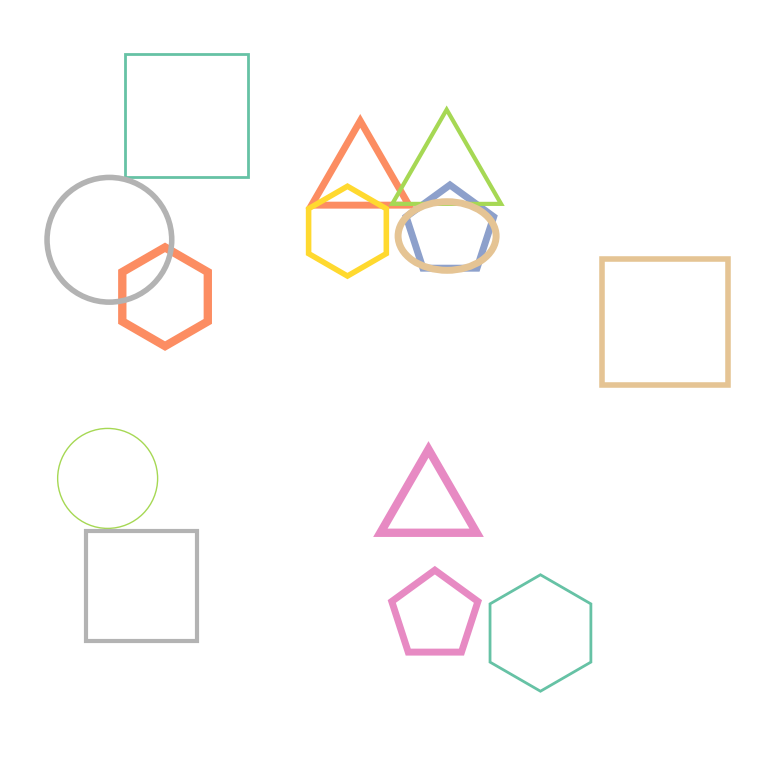[{"shape": "square", "thickness": 1, "radius": 0.4, "center": [0.242, 0.85]}, {"shape": "hexagon", "thickness": 1, "radius": 0.38, "center": [0.702, 0.178]}, {"shape": "triangle", "thickness": 2.5, "radius": 0.36, "center": [0.468, 0.77]}, {"shape": "hexagon", "thickness": 3, "radius": 0.32, "center": [0.214, 0.615]}, {"shape": "pentagon", "thickness": 2.5, "radius": 0.3, "center": [0.584, 0.7]}, {"shape": "pentagon", "thickness": 2.5, "radius": 0.29, "center": [0.565, 0.201]}, {"shape": "triangle", "thickness": 3, "radius": 0.36, "center": [0.556, 0.344]}, {"shape": "triangle", "thickness": 1.5, "radius": 0.41, "center": [0.58, 0.776]}, {"shape": "circle", "thickness": 0.5, "radius": 0.32, "center": [0.14, 0.379]}, {"shape": "hexagon", "thickness": 2, "radius": 0.29, "center": [0.451, 0.7]}, {"shape": "oval", "thickness": 2.5, "radius": 0.32, "center": [0.581, 0.693]}, {"shape": "square", "thickness": 2, "radius": 0.41, "center": [0.864, 0.582]}, {"shape": "circle", "thickness": 2, "radius": 0.4, "center": [0.142, 0.689]}, {"shape": "square", "thickness": 1.5, "radius": 0.36, "center": [0.184, 0.239]}]